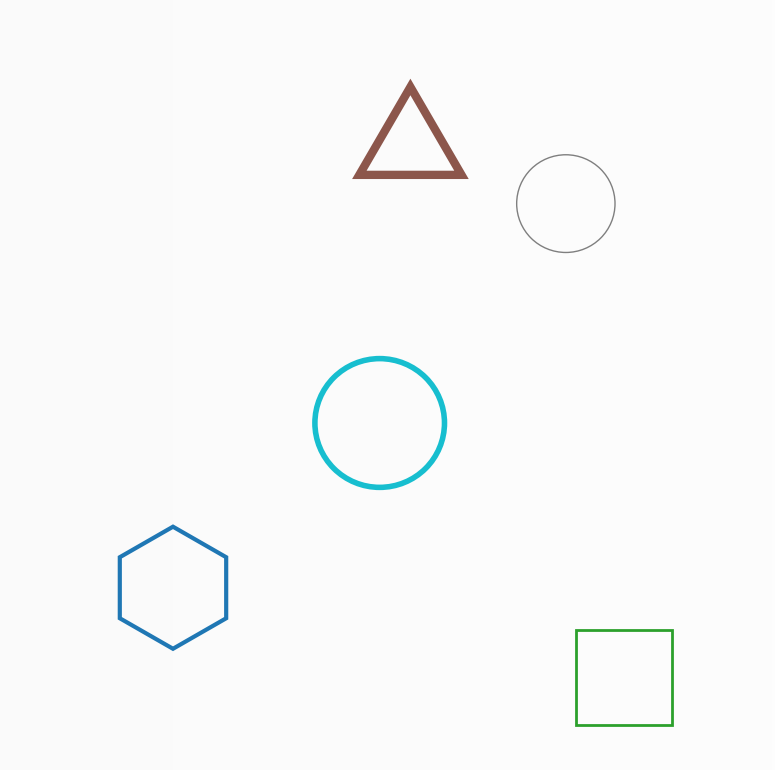[{"shape": "hexagon", "thickness": 1.5, "radius": 0.4, "center": [0.223, 0.237]}, {"shape": "square", "thickness": 1, "radius": 0.31, "center": [0.805, 0.12]}, {"shape": "triangle", "thickness": 3, "radius": 0.38, "center": [0.53, 0.811]}, {"shape": "circle", "thickness": 0.5, "radius": 0.32, "center": [0.73, 0.736]}, {"shape": "circle", "thickness": 2, "radius": 0.42, "center": [0.49, 0.451]}]